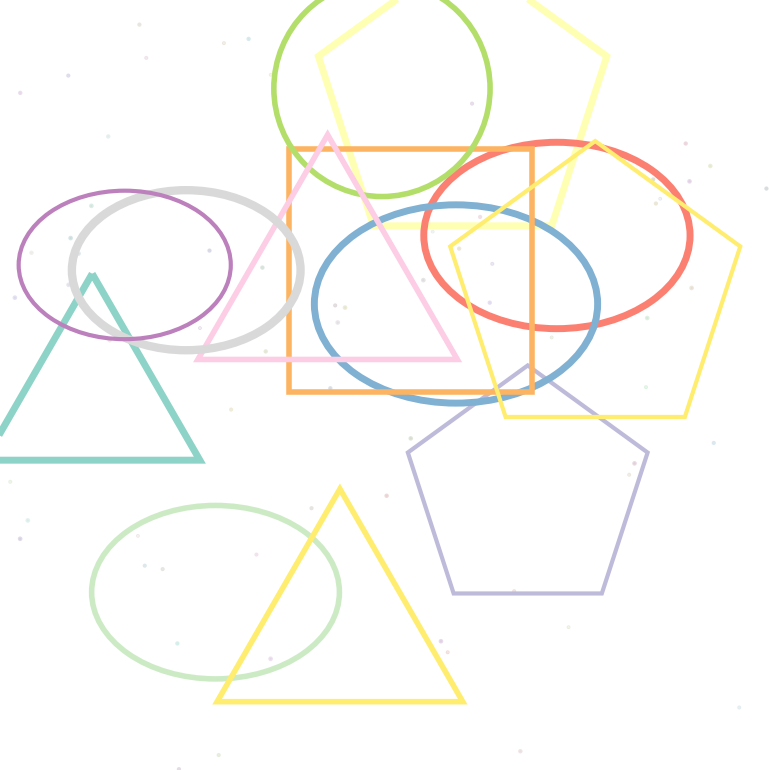[{"shape": "triangle", "thickness": 2.5, "radius": 0.81, "center": [0.12, 0.483]}, {"shape": "pentagon", "thickness": 2.5, "radius": 0.98, "center": [0.601, 0.866]}, {"shape": "pentagon", "thickness": 1.5, "radius": 0.82, "center": [0.685, 0.362]}, {"shape": "oval", "thickness": 2.5, "radius": 0.86, "center": [0.723, 0.694]}, {"shape": "oval", "thickness": 2.5, "radius": 0.92, "center": [0.592, 0.605]}, {"shape": "square", "thickness": 2, "radius": 0.79, "center": [0.533, 0.649]}, {"shape": "circle", "thickness": 2, "radius": 0.7, "center": [0.496, 0.885]}, {"shape": "triangle", "thickness": 2, "radius": 0.97, "center": [0.425, 0.63]}, {"shape": "oval", "thickness": 3, "radius": 0.74, "center": [0.242, 0.649]}, {"shape": "oval", "thickness": 1.5, "radius": 0.69, "center": [0.162, 0.656]}, {"shape": "oval", "thickness": 2, "radius": 0.8, "center": [0.28, 0.231]}, {"shape": "pentagon", "thickness": 1.5, "radius": 0.99, "center": [0.773, 0.619]}, {"shape": "triangle", "thickness": 2, "radius": 0.92, "center": [0.441, 0.181]}]